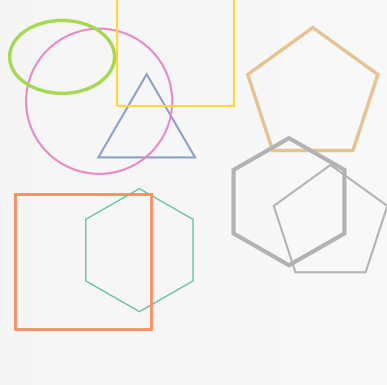[{"shape": "hexagon", "thickness": 1, "radius": 0.8, "center": [0.36, 0.35]}, {"shape": "square", "thickness": 2, "radius": 0.88, "center": [0.214, 0.322]}, {"shape": "triangle", "thickness": 1.5, "radius": 0.72, "center": [0.379, 0.663]}, {"shape": "circle", "thickness": 1.5, "radius": 0.94, "center": [0.256, 0.737]}, {"shape": "oval", "thickness": 2.5, "radius": 0.68, "center": [0.16, 0.852]}, {"shape": "square", "thickness": 1.5, "radius": 0.76, "center": [0.453, 0.876]}, {"shape": "pentagon", "thickness": 2.5, "radius": 0.88, "center": [0.807, 0.752]}, {"shape": "pentagon", "thickness": 1.5, "radius": 0.77, "center": [0.853, 0.418]}, {"shape": "hexagon", "thickness": 3, "radius": 0.83, "center": [0.746, 0.476]}]